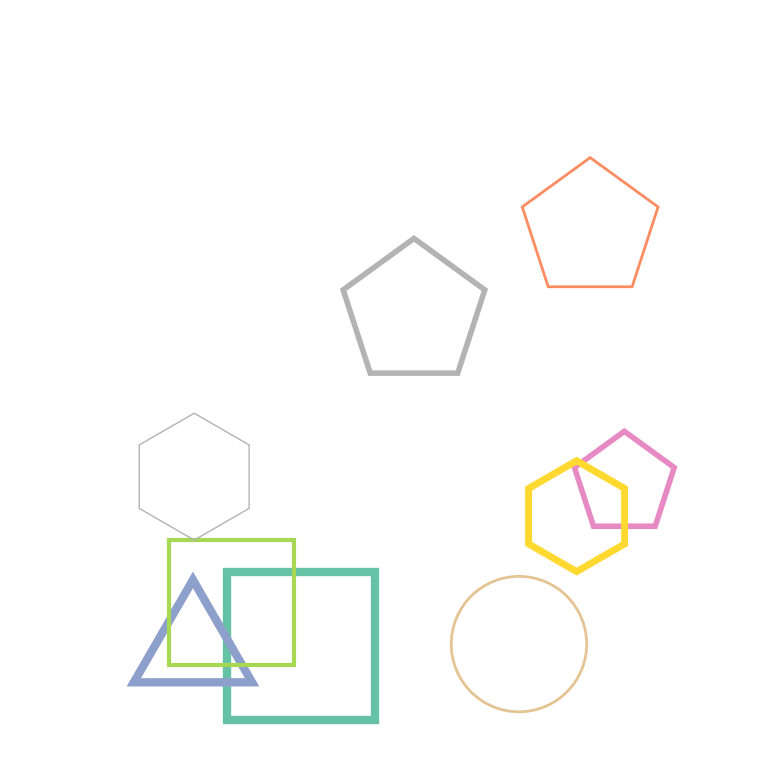[{"shape": "square", "thickness": 3, "radius": 0.48, "center": [0.391, 0.161]}, {"shape": "pentagon", "thickness": 1, "radius": 0.46, "center": [0.766, 0.703]}, {"shape": "triangle", "thickness": 3, "radius": 0.44, "center": [0.251, 0.158]}, {"shape": "pentagon", "thickness": 2, "radius": 0.34, "center": [0.811, 0.372]}, {"shape": "square", "thickness": 1.5, "radius": 0.41, "center": [0.3, 0.218]}, {"shape": "hexagon", "thickness": 2.5, "radius": 0.36, "center": [0.749, 0.33]}, {"shape": "circle", "thickness": 1, "radius": 0.44, "center": [0.674, 0.164]}, {"shape": "pentagon", "thickness": 2, "radius": 0.48, "center": [0.538, 0.594]}, {"shape": "hexagon", "thickness": 0.5, "radius": 0.41, "center": [0.252, 0.381]}]